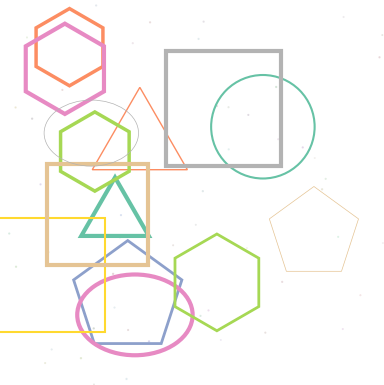[{"shape": "triangle", "thickness": 3, "radius": 0.51, "center": [0.299, 0.438]}, {"shape": "circle", "thickness": 1.5, "radius": 0.67, "center": [0.683, 0.671]}, {"shape": "triangle", "thickness": 1, "radius": 0.71, "center": [0.363, 0.631]}, {"shape": "hexagon", "thickness": 2.5, "radius": 0.5, "center": [0.181, 0.877]}, {"shape": "pentagon", "thickness": 2, "radius": 0.74, "center": [0.332, 0.227]}, {"shape": "oval", "thickness": 3, "radius": 0.75, "center": [0.35, 0.182]}, {"shape": "hexagon", "thickness": 3, "radius": 0.59, "center": [0.168, 0.821]}, {"shape": "hexagon", "thickness": 2, "radius": 0.63, "center": [0.563, 0.267]}, {"shape": "hexagon", "thickness": 2.5, "radius": 0.51, "center": [0.246, 0.606]}, {"shape": "square", "thickness": 1.5, "radius": 0.74, "center": [0.124, 0.285]}, {"shape": "square", "thickness": 3, "radius": 0.66, "center": [0.254, 0.442]}, {"shape": "pentagon", "thickness": 0.5, "radius": 0.61, "center": [0.815, 0.394]}, {"shape": "square", "thickness": 3, "radius": 0.75, "center": [0.581, 0.719]}, {"shape": "oval", "thickness": 0.5, "radius": 0.61, "center": [0.237, 0.654]}]